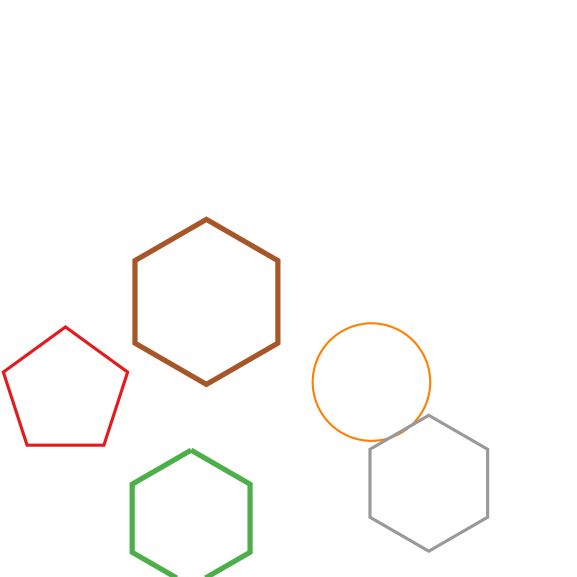[{"shape": "pentagon", "thickness": 1.5, "radius": 0.57, "center": [0.113, 0.32]}, {"shape": "hexagon", "thickness": 2.5, "radius": 0.59, "center": [0.331, 0.102]}, {"shape": "circle", "thickness": 1, "radius": 0.51, "center": [0.643, 0.338]}, {"shape": "hexagon", "thickness": 2.5, "radius": 0.71, "center": [0.357, 0.476]}, {"shape": "hexagon", "thickness": 1.5, "radius": 0.59, "center": [0.743, 0.162]}]